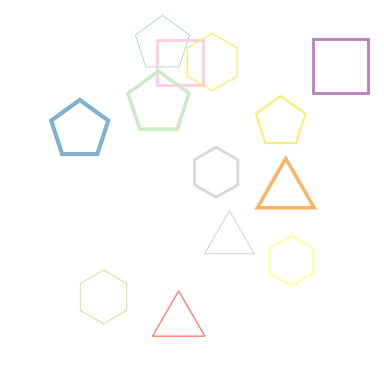[{"shape": "pentagon", "thickness": 0.5, "radius": 0.37, "center": [0.422, 0.886]}, {"shape": "hexagon", "thickness": 2, "radius": 0.32, "center": [0.757, 0.323]}, {"shape": "triangle", "thickness": 0.5, "radius": 0.37, "center": [0.596, 0.378]}, {"shape": "triangle", "thickness": 1, "radius": 0.39, "center": [0.464, 0.166]}, {"shape": "pentagon", "thickness": 3, "radius": 0.39, "center": [0.207, 0.663]}, {"shape": "triangle", "thickness": 2.5, "radius": 0.43, "center": [0.742, 0.503]}, {"shape": "hexagon", "thickness": 0.5, "radius": 0.35, "center": [0.269, 0.229]}, {"shape": "square", "thickness": 2, "radius": 0.3, "center": [0.467, 0.838]}, {"shape": "hexagon", "thickness": 2, "radius": 0.32, "center": [0.562, 0.553]}, {"shape": "square", "thickness": 2, "radius": 0.35, "center": [0.884, 0.829]}, {"shape": "pentagon", "thickness": 2.5, "radius": 0.42, "center": [0.412, 0.732]}, {"shape": "pentagon", "thickness": 1.5, "radius": 0.34, "center": [0.729, 0.683]}, {"shape": "hexagon", "thickness": 1, "radius": 0.37, "center": [0.551, 0.839]}]